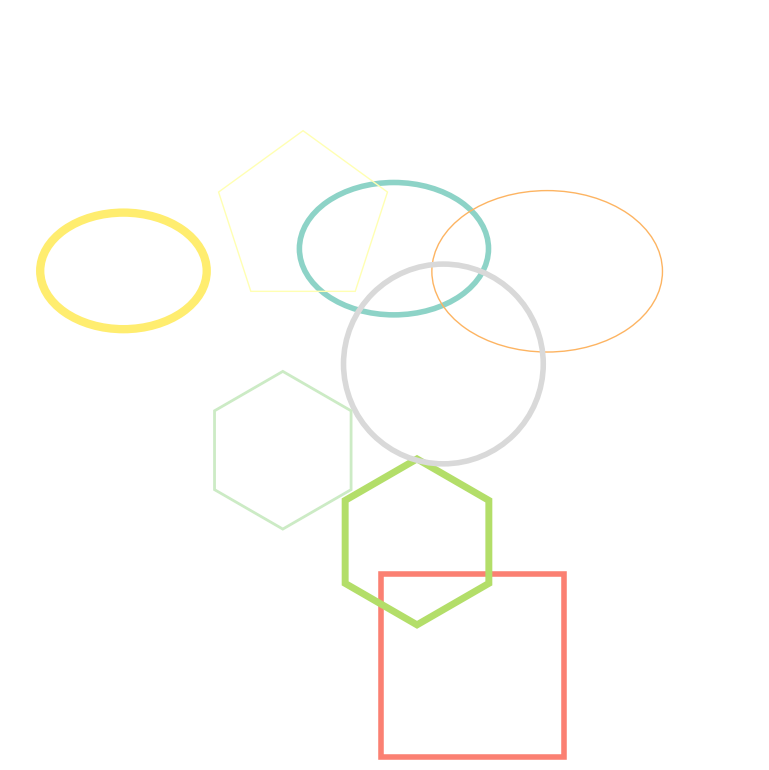[{"shape": "oval", "thickness": 2, "radius": 0.61, "center": [0.512, 0.677]}, {"shape": "pentagon", "thickness": 0.5, "radius": 0.58, "center": [0.394, 0.715]}, {"shape": "square", "thickness": 2, "radius": 0.59, "center": [0.614, 0.136]}, {"shape": "oval", "thickness": 0.5, "radius": 0.75, "center": [0.711, 0.648]}, {"shape": "hexagon", "thickness": 2.5, "radius": 0.54, "center": [0.542, 0.296]}, {"shape": "circle", "thickness": 2, "radius": 0.65, "center": [0.576, 0.527]}, {"shape": "hexagon", "thickness": 1, "radius": 0.51, "center": [0.367, 0.415]}, {"shape": "oval", "thickness": 3, "radius": 0.54, "center": [0.16, 0.648]}]